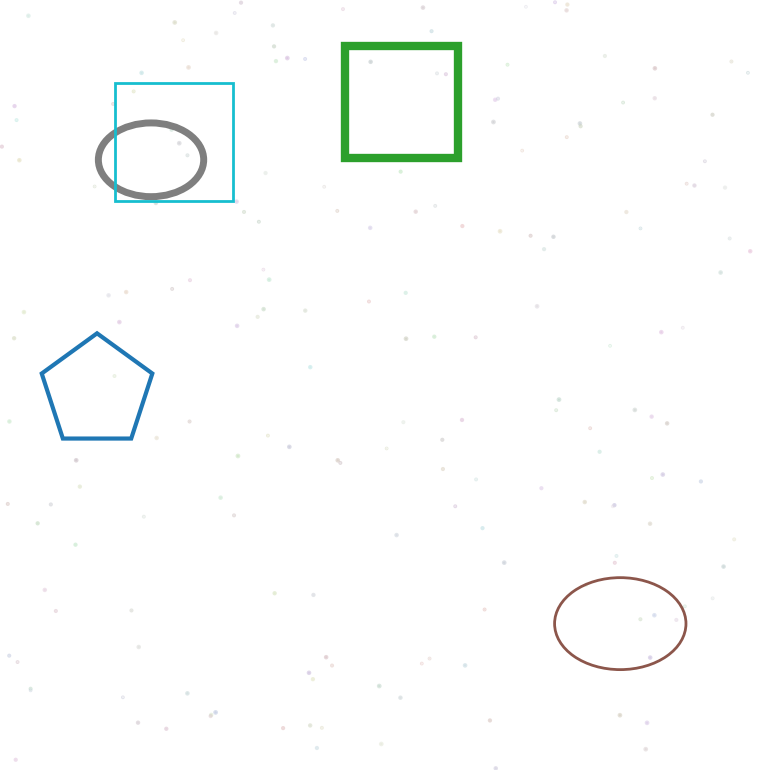[{"shape": "pentagon", "thickness": 1.5, "radius": 0.38, "center": [0.126, 0.492]}, {"shape": "square", "thickness": 3, "radius": 0.37, "center": [0.521, 0.868]}, {"shape": "oval", "thickness": 1, "radius": 0.43, "center": [0.806, 0.19]}, {"shape": "oval", "thickness": 2.5, "radius": 0.34, "center": [0.196, 0.792]}, {"shape": "square", "thickness": 1, "radius": 0.38, "center": [0.226, 0.816]}]